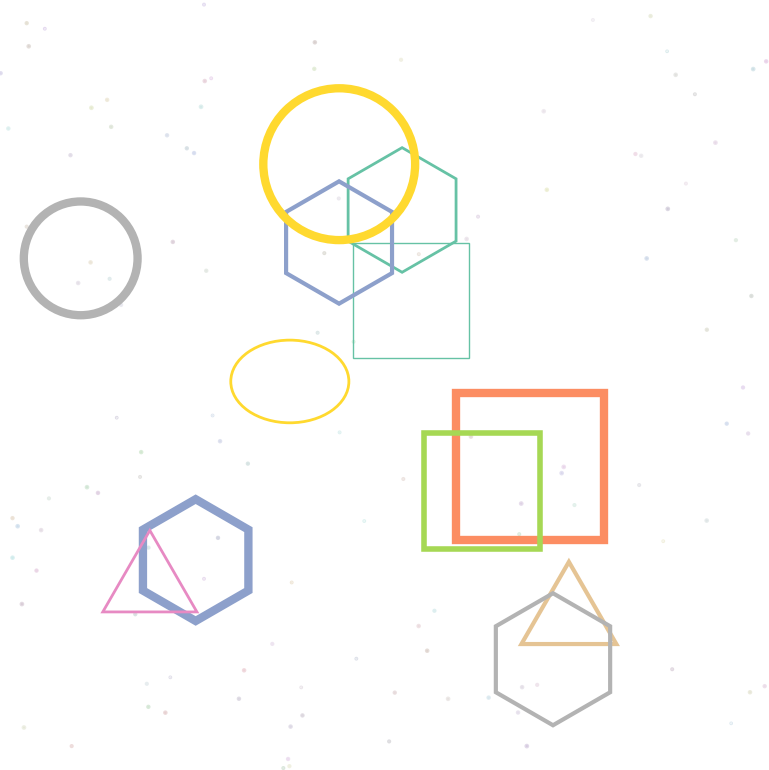[{"shape": "hexagon", "thickness": 1, "radius": 0.4, "center": [0.522, 0.727]}, {"shape": "square", "thickness": 0.5, "radius": 0.37, "center": [0.534, 0.61]}, {"shape": "square", "thickness": 3, "radius": 0.48, "center": [0.688, 0.395]}, {"shape": "hexagon", "thickness": 3, "radius": 0.4, "center": [0.254, 0.273]}, {"shape": "hexagon", "thickness": 1.5, "radius": 0.4, "center": [0.44, 0.685]}, {"shape": "triangle", "thickness": 1, "radius": 0.35, "center": [0.195, 0.241]}, {"shape": "square", "thickness": 2, "radius": 0.38, "center": [0.626, 0.362]}, {"shape": "oval", "thickness": 1, "radius": 0.38, "center": [0.376, 0.505]}, {"shape": "circle", "thickness": 3, "radius": 0.49, "center": [0.441, 0.787]}, {"shape": "triangle", "thickness": 1.5, "radius": 0.36, "center": [0.739, 0.199]}, {"shape": "hexagon", "thickness": 1.5, "radius": 0.43, "center": [0.718, 0.144]}, {"shape": "circle", "thickness": 3, "radius": 0.37, "center": [0.105, 0.664]}]